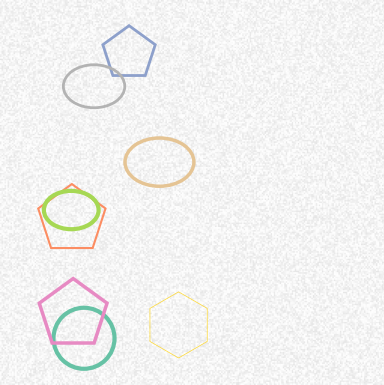[{"shape": "circle", "thickness": 3, "radius": 0.4, "center": [0.218, 0.121]}, {"shape": "pentagon", "thickness": 1.5, "radius": 0.46, "center": [0.187, 0.43]}, {"shape": "pentagon", "thickness": 2, "radius": 0.36, "center": [0.335, 0.862]}, {"shape": "pentagon", "thickness": 2.5, "radius": 0.46, "center": [0.19, 0.184]}, {"shape": "oval", "thickness": 3, "radius": 0.36, "center": [0.185, 0.454]}, {"shape": "hexagon", "thickness": 0.5, "radius": 0.43, "center": [0.464, 0.156]}, {"shape": "oval", "thickness": 2.5, "radius": 0.45, "center": [0.414, 0.579]}, {"shape": "oval", "thickness": 2, "radius": 0.4, "center": [0.244, 0.776]}]